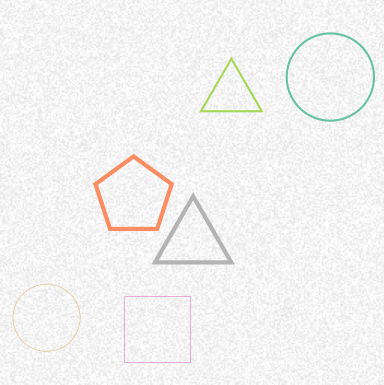[{"shape": "circle", "thickness": 1.5, "radius": 0.57, "center": [0.858, 0.8]}, {"shape": "pentagon", "thickness": 3, "radius": 0.52, "center": [0.347, 0.49]}, {"shape": "square", "thickness": 0.5, "radius": 0.43, "center": [0.408, 0.145]}, {"shape": "triangle", "thickness": 1.5, "radius": 0.46, "center": [0.601, 0.757]}, {"shape": "circle", "thickness": 0.5, "radius": 0.44, "center": [0.121, 0.175]}, {"shape": "triangle", "thickness": 3, "radius": 0.57, "center": [0.502, 0.376]}]